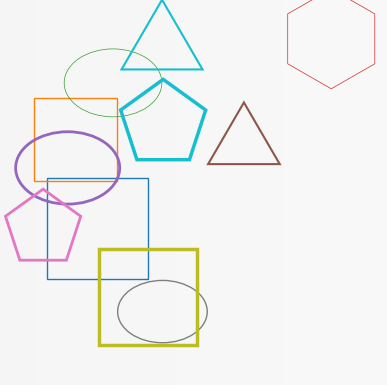[{"shape": "square", "thickness": 1, "radius": 0.65, "center": [0.251, 0.406]}, {"shape": "square", "thickness": 1, "radius": 0.54, "center": [0.195, 0.639]}, {"shape": "oval", "thickness": 0.5, "radius": 0.63, "center": [0.292, 0.785]}, {"shape": "hexagon", "thickness": 0.5, "radius": 0.65, "center": [0.855, 0.899]}, {"shape": "oval", "thickness": 2, "radius": 0.67, "center": [0.175, 0.564]}, {"shape": "triangle", "thickness": 1.5, "radius": 0.53, "center": [0.629, 0.627]}, {"shape": "pentagon", "thickness": 2, "radius": 0.51, "center": [0.111, 0.407]}, {"shape": "oval", "thickness": 1, "radius": 0.58, "center": [0.419, 0.191]}, {"shape": "square", "thickness": 2.5, "radius": 0.63, "center": [0.382, 0.229]}, {"shape": "triangle", "thickness": 1.5, "radius": 0.6, "center": [0.418, 0.88]}, {"shape": "pentagon", "thickness": 2.5, "radius": 0.58, "center": [0.421, 0.678]}]